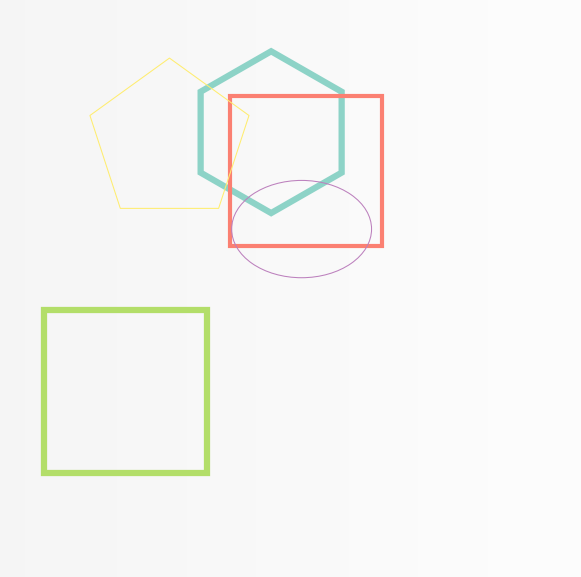[{"shape": "hexagon", "thickness": 3, "radius": 0.7, "center": [0.466, 0.77]}, {"shape": "square", "thickness": 2, "radius": 0.65, "center": [0.527, 0.703]}, {"shape": "square", "thickness": 3, "radius": 0.7, "center": [0.216, 0.322]}, {"shape": "oval", "thickness": 0.5, "radius": 0.6, "center": [0.519, 0.602]}, {"shape": "pentagon", "thickness": 0.5, "radius": 0.72, "center": [0.292, 0.755]}]